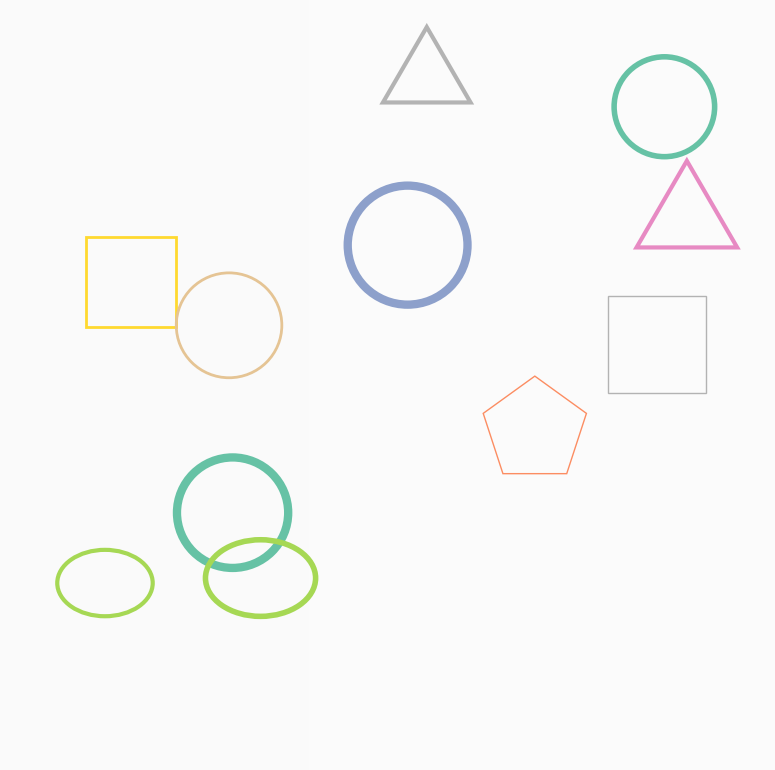[{"shape": "circle", "thickness": 3, "radius": 0.36, "center": [0.3, 0.334]}, {"shape": "circle", "thickness": 2, "radius": 0.32, "center": [0.857, 0.861]}, {"shape": "pentagon", "thickness": 0.5, "radius": 0.35, "center": [0.69, 0.442]}, {"shape": "circle", "thickness": 3, "radius": 0.39, "center": [0.526, 0.682]}, {"shape": "triangle", "thickness": 1.5, "radius": 0.37, "center": [0.886, 0.716]}, {"shape": "oval", "thickness": 1.5, "radius": 0.31, "center": [0.135, 0.243]}, {"shape": "oval", "thickness": 2, "radius": 0.36, "center": [0.336, 0.249]}, {"shape": "square", "thickness": 1, "radius": 0.29, "center": [0.169, 0.634]}, {"shape": "circle", "thickness": 1, "radius": 0.34, "center": [0.296, 0.578]}, {"shape": "triangle", "thickness": 1.5, "radius": 0.33, "center": [0.551, 0.9]}, {"shape": "square", "thickness": 0.5, "radius": 0.32, "center": [0.848, 0.553]}]